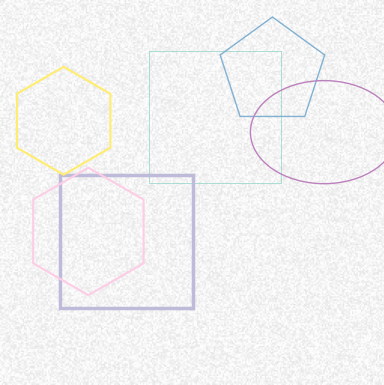[{"shape": "square", "thickness": 0.5, "radius": 0.85, "center": [0.559, 0.696]}, {"shape": "square", "thickness": 2.5, "radius": 0.86, "center": [0.328, 0.373]}, {"shape": "pentagon", "thickness": 1, "radius": 0.71, "center": [0.708, 0.813]}, {"shape": "hexagon", "thickness": 1.5, "radius": 0.83, "center": [0.23, 0.399]}, {"shape": "oval", "thickness": 1, "radius": 0.96, "center": [0.842, 0.657]}, {"shape": "hexagon", "thickness": 1.5, "radius": 0.7, "center": [0.165, 0.686]}]